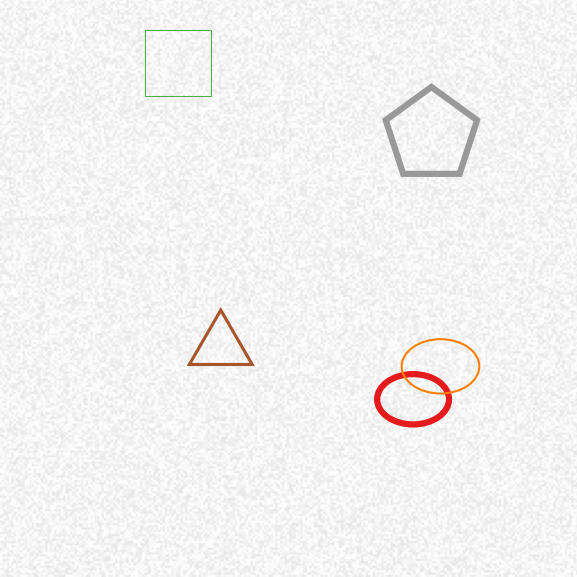[{"shape": "oval", "thickness": 3, "radius": 0.31, "center": [0.715, 0.308]}, {"shape": "square", "thickness": 0.5, "radius": 0.29, "center": [0.308, 0.89]}, {"shape": "oval", "thickness": 1, "radius": 0.34, "center": [0.763, 0.365]}, {"shape": "triangle", "thickness": 1.5, "radius": 0.31, "center": [0.382, 0.399]}, {"shape": "pentagon", "thickness": 3, "radius": 0.42, "center": [0.747, 0.765]}]